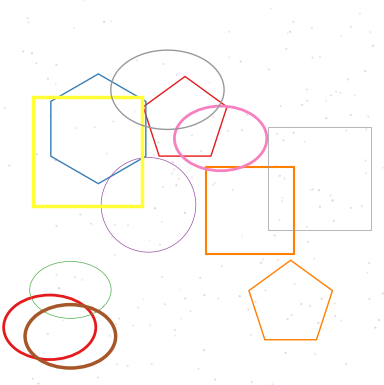[{"shape": "oval", "thickness": 2, "radius": 0.6, "center": [0.129, 0.15]}, {"shape": "pentagon", "thickness": 1, "radius": 0.57, "center": [0.481, 0.687]}, {"shape": "hexagon", "thickness": 1, "radius": 0.71, "center": [0.255, 0.665]}, {"shape": "oval", "thickness": 0.5, "radius": 0.53, "center": [0.183, 0.247]}, {"shape": "circle", "thickness": 0.5, "radius": 0.61, "center": [0.386, 0.468]}, {"shape": "pentagon", "thickness": 1, "radius": 0.57, "center": [0.755, 0.21]}, {"shape": "square", "thickness": 1.5, "radius": 0.57, "center": [0.649, 0.453]}, {"shape": "square", "thickness": 2.5, "radius": 0.71, "center": [0.227, 0.607]}, {"shape": "oval", "thickness": 2.5, "radius": 0.59, "center": [0.183, 0.126]}, {"shape": "oval", "thickness": 2, "radius": 0.6, "center": [0.573, 0.64]}, {"shape": "oval", "thickness": 1, "radius": 0.74, "center": [0.435, 0.767]}, {"shape": "square", "thickness": 0.5, "radius": 0.67, "center": [0.83, 0.536]}]